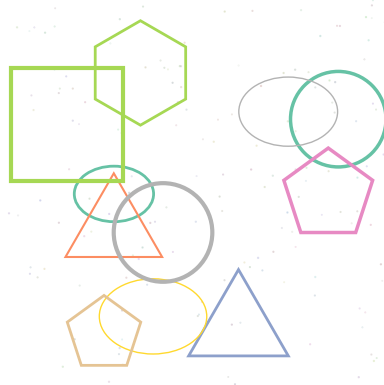[{"shape": "oval", "thickness": 2, "radius": 0.52, "center": [0.296, 0.496]}, {"shape": "circle", "thickness": 2.5, "radius": 0.62, "center": [0.879, 0.69]}, {"shape": "triangle", "thickness": 1.5, "radius": 0.72, "center": [0.296, 0.405]}, {"shape": "triangle", "thickness": 2, "radius": 0.75, "center": [0.619, 0.15]}, {"shape": "pentagon", "thickness": 2.5, "radius": 0.61, "center": [0.853, 0.494]}, {"shape": "square", "thickness": 3, "radius": 0.73, "center": [0.174, 0.677]}, {"shape": "hexagon", "thickness": 2, "radius": 0.68, "center": [0.365, 0.811]}, {"shape": "oval", "thickness": 1, "radius": 0.7, "center": [0.397, 0.178]}, {"shape": "pentagon", "thickness": 2, "radius": 0.5, "center": [0.27, 0.132]}, {"shape": "circle", "thickness": 3, "radius": 0.64, "center": [0.423, 0.396]}, {"shape": "oval", "thickness": 1, "radius": 0.64, "center": [0.749, 0.71]}]